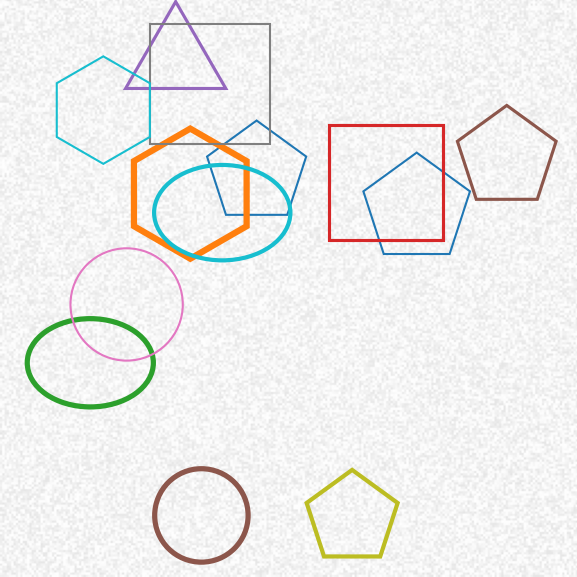[{"shape": "pentagon", "thickness": 1, "radius": 0.45, "center": [0.444, 0.7]}, {"shape": "pentagon", "thickness": 1, "radius": 0.49, "center": [0.722, 0.638]}, {"shape": "hexagon", "thickness": 3, "radius": 0.56, "center": [0.329, 0.664]}, {"shape": "oval", "thickness": 2.5, "radius": 0.55, "center": [0.156, 0.371]}, {"shape": "square", "thickness": 1.5, "radius": 0.5, "center": [0.668, 0.683]}, {"shape": "triangle", "thickness": 1.5, "radius": 0.5, "center": [0.304, 0.896]}, {"shape": "pentagon", "thickness": 1.5, "radius": 0.45, "center": [0.878, 0.727]}, {"shape": "circle", "thickness": 2.5, "radius": 0.4, "center": [0.349, 0.107]}, {"shape": "circle", "thickness": 1, "radius": 0.49, "center": [0.219, 0.472]}, {"shape": "square", "thickness": 1, "radius": 0.52, "center": [0.364, 0.854]}, {"shape": "pentagon", "thickness": 2, "radius": 0.41, "center": [0.61, 0.103]}, {"shape": "oval", "thickness": 2, "radius": 0.59, "center": [0.385, 0.631]}, {"shape": "hexagon", "thickness": 1, "radius": 0.47, "center": [0.179, 0.809]}]